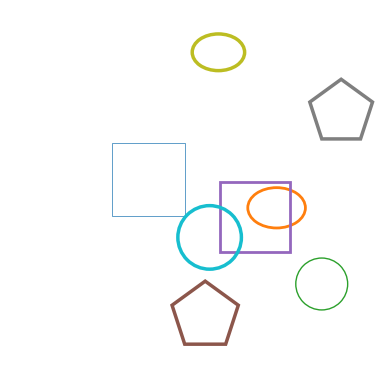[{"shape": "square", "thickness": 0.5, "radius": 0.48, "center": [0.386, 0.534]}, {"shape": "oval", "thickness": 2, "radius": 0.37, "center": [0.718, 0.46]}, {"shape": "circle", "thickness": 1, "radius": 0.34, "center": [0.836, 0.262]}, {"shape": "square", "thickness": 2, "radius": 0.45, "center": [0.662, 0.437]}, {"shape": "pentagon", "thickness": 2.5, "radius": 0.45, "center": [0.533, 0.179]}, {"shape": "pentagon", "thickness": 2.5, "radius": 0.43, "center": [0.886, 0.708]}, {"shape": "oval", "thickness": 2.5, "radius": 0.34, "center": [0.567, 0.864]}, {"shape": "circle", "thickness": 2.5, "radius": 0.41, "center": [0.544, 0.383]}]